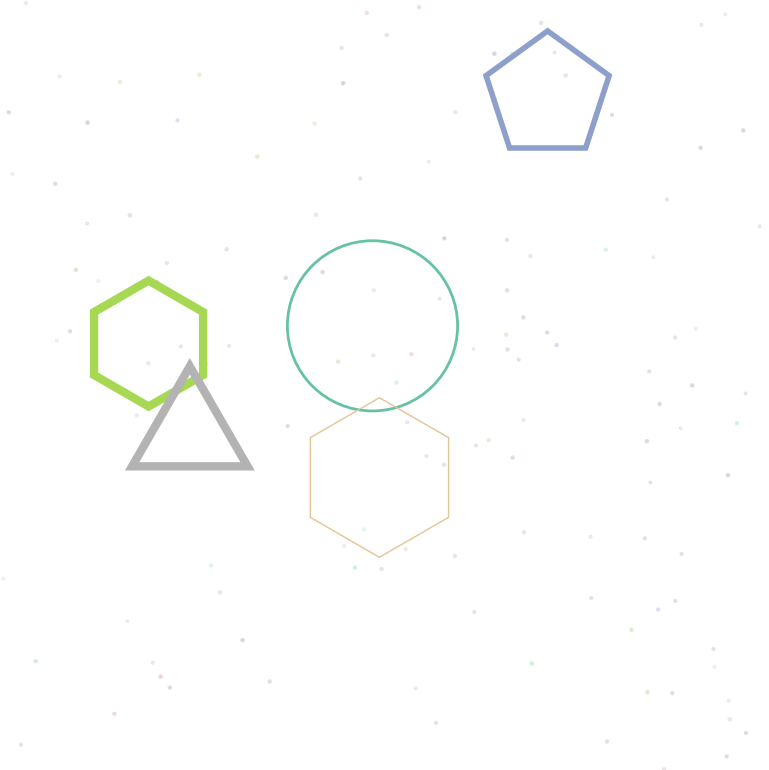[{"shape": "circle", "thickness": 1, "radius": 0.55, "center": [0.484, 0.577]}, {"shape": "pentagon", "thickness": 2, "radius": 0.42, "center": [0.711, 0.876]}, {"shape": "hexagon", "thickness": 3, "radius": 0.41, "center": [0.193, 0.554]}, {"shape": "hexagon", "thickness": 0.5, "radius": 0.52, "center": [0.493, 0.38]}, {"shape": "triangle", "thickness": 3, "radius": 0.43, "center": [0.247, 0.438]}]